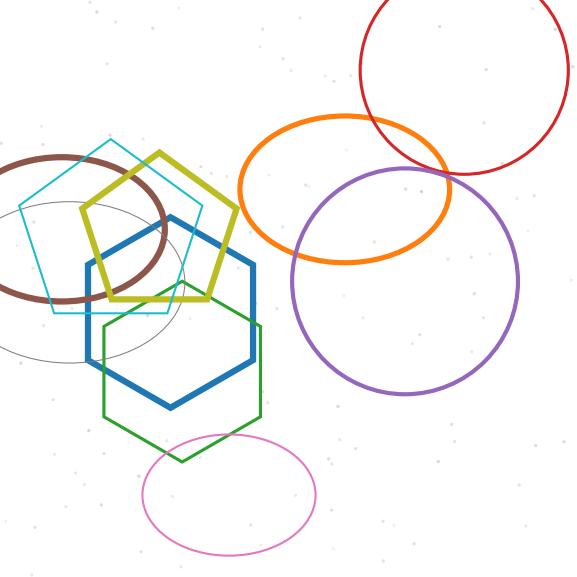[{"shape": "hexagon", "thickness": 3, "radius": 0.83, "center": [0.295, 0.458]}, {"shape": "oval", "thickness": 2.5, "radius": 0.91, "center": [0.597, 0.671]}, {"shape": "hexagon", "thickness": 1.5, "radius": 0.78, "center": [0.315, 0.356]}, {"shape": "circle", "thickness": 1.5, "radius": 0.9, "center": [0.804, 0.878]}, {"shape": "circle", "thickness": 2, "radius": 0.98, "center": [0.701, 0.512]}, {"shape": "oval", "thickness": 3, "radius": 0.89, "center": [0.107, 0.602]}, {"shape": "oval", "thickness": 1, "radius": 0.75, "center": [0.397, 0.142]}, {"shape": "oval", "thickness": 0.5, "radius": 1.0, "center": [0.121, 0.51]}, {"shape": "pentagon", "thickness": 3, "radius": 0.7, "center": [0.276, 0.594]}, {"shape": "pentagon", "thickness": 1, "radius": 0.83, "center": [0.192, 0.592]}]